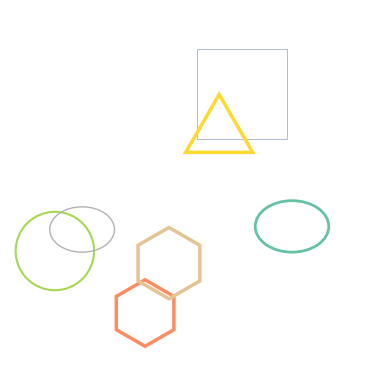[{"shape": "oval", "thickness": 2, "radius": 0.48, "center": [0.758, 0.412]}, {"shape": "hexagon", "thickness": 2.5, "radius": 0.43, "center": [0.377, 0.187]}, {"shape": "square", "thickness": 0.5, "radius": 0.58, "center": [0.628, 0.757]}, {"shape": "circle", "thickness": 1.5, "radius": 0.51, "center": [0.142, 0.348]}, {"shape": "triangle", "thickness": 2.5, "radius": 0.5, "center": [0.569, 0.654]}, {"shape": "hexagon", "thickness": 2.5, "radius": 0.46, "center": [0.439, 0.317]}, {"shape": "oval", "thickness": 1, "radius": 0.42, "center": [0.213, 0.404]}]